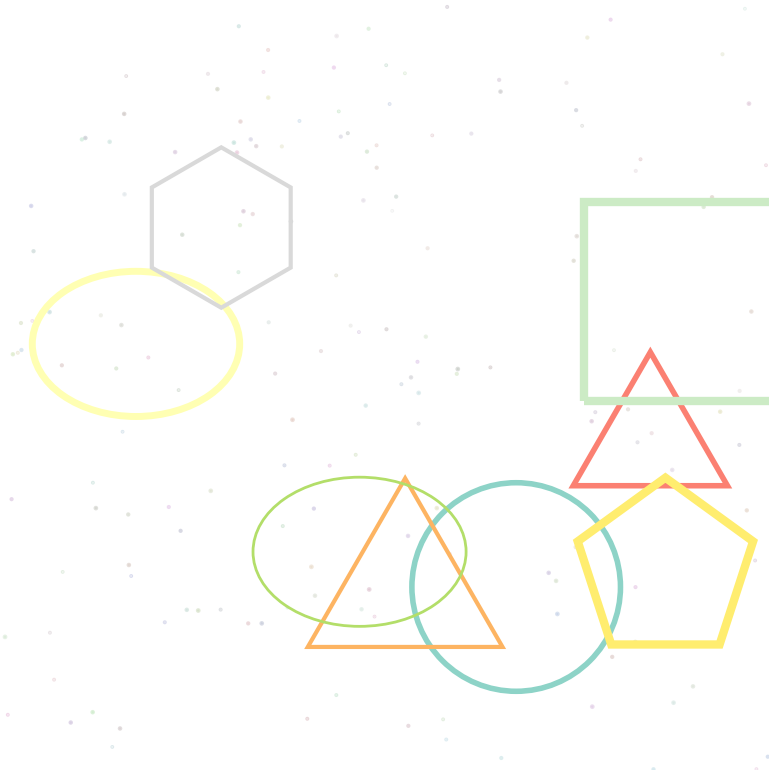[{"shape": "circle", "thickness": 2, "radius": 0.68, "center": [0.67, 0.238]}, {"shape": "oval", "thickness": 2.5, "radius": 0.67, "center": [0.177, 0.553]}, {"shape": "triangle", "thickness": 2, "radius": 0.58, "center": [0.845, 0.427]}, {"shape": "triangle", "thickness": 1.5, "radius": 0.73, "center": [0.526, 0.233]}, {"shape": "oval", "thickness": 1, "radius": 0.69, "center": [0.467, 0.283]}, {"shape": "hexagon", "thickness": 1.5, "radius": 0.52, "center": [0.287, 0.705]}, {"shape": "square", "thickness": 3, "radius": 0.65, "center": [0.888, 0.608]}, {"shape": "pentagon", "thickness": 3, "radius": 0.6, "center": [0.864, 0.26]}]